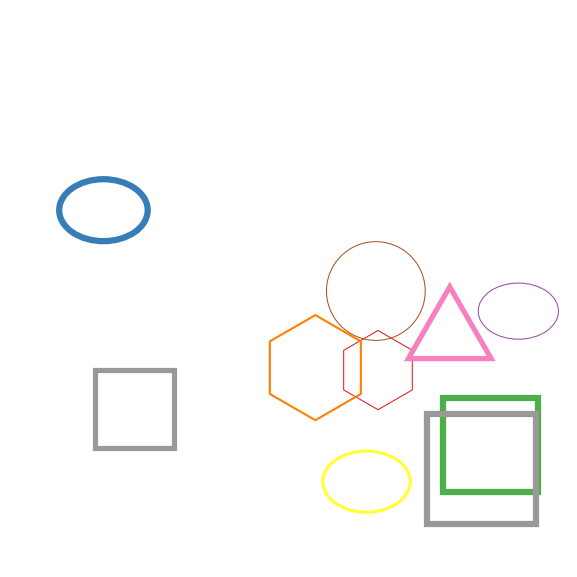[{"shape": "hexagon", "thickness": 0.5, "radius": 0.34, "center": [0.655, 0.358]}, {"shape": "oval", "thickness": 3, "radius": 0.38, "center": [0.179, 0.635]}, {"shape": "square", "thickness": 3, "radius": 0.41, "center": [0.849, 0.229]}, {"shape": "oval", "thickness": 0.5, "radius": 0.35, "center": [0.898, 0.46]}, {"shape": "hexagon", "thickness": 1, "radius": 0.46, "center": [0.546, 0.363]}, {"shape": "oval", "thickness": 1.5, "radius": 0.38, "center": [0.635, 0.165]}, {"shape": "circle", "thickness": 0.5, "radius": 0.43, "center": [0.651, 0.495]}, {"shape": "triangle", "thickness": 2.5, "radius": 0.41, "center": [0.779, 0.42]}, {"shape": "square", "thickness": 2.5, "radius": 0.34, "center": [0.233, 0.291]}, {"shape": "square", "thickness": 3, "radius": 0.47, "center": [0.834, 0.187]}]